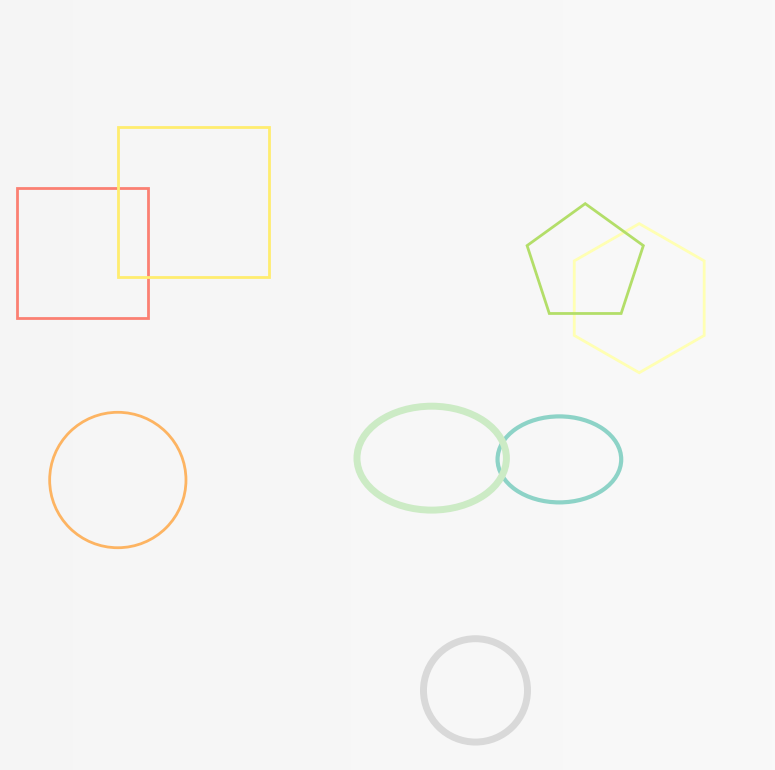[{"shape": "oval", "thickness": 1.5, "radius": 0.4, "center": [0.722, 0.403]}, {"shape": "hexagon", "thickness": 1, "radius": 0.48, "center": [0.825, 0.613]}, {"shape": "square", "thickness": 1, "radius": 0.42, "center": [0.107, 0.671]}, {"shape": "circle", "thickness": 1, "radius": 0.44, "center": [0.152, 0.377]}, {"shape": "pentagon", "thickness": 1, "radius": 0.39, "center": [0.755, 0.657]}, {"shape": "circle", "thickness": 2.5, "radius": 0.34, "center": [0.614, 0.103]}, {"shape": "oval", "thickness": 2.5, "radius": 0.48, "center": [0.557, 0.405]}, {"shape": "square", "thickness": 1, "radius": 0.49, "center": [0.25, 0.738]}]